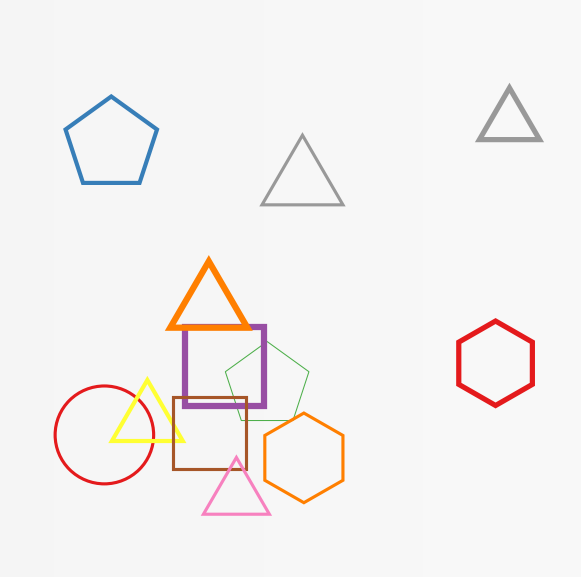[{"shape": "hexagon", "thickness": 2.5, "radius": 0.37, "center": [0.853, 0.37]}, {"shape": "circle", "thickness": 1.5, "radius": 0.42, "center": [0.18, 0.246]}, {"shape": "pentagon", "thickness": 2, "radius": 0.41, "center": [0.191, 0.749]}, {"shape": "pentagon", "thickness": 0.5, "radius": 0.38, "center": [0.46, 0.332]}, {"shape": "square", "thickness": 3, "radius": 0.34, "center": [0.386, 0.365]}, {"shape": "hexagon", "thickness": 1.5, "radius": 0.39, "center": [0.523, 0.206]}, {"shape": "triangle", "thickness": 3, "radius": 0.38, "center": [0.359, 0.47]}, {"shape": "triangle", "thickness": 2, "radius": 0.35, "center": [0.254, 0.271]}, {"shape": "square", "thickness": 1.5, "radius": 0.31, "center": [0.36, 0.25]}, {"shape": "triangle", "thickness": 1.5, "radius": 0.33, "center": [0.407, 0.141]}, {"shape": "triangle", "thickness": 1.5, "radius": 0.4, "center": [0.52, 0.685]}, {"shape": "triangle", "thickness": 2.5, "radius": 0.3, "center": [0.877, 0.787]}]